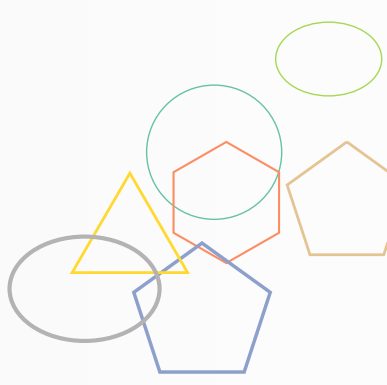[{"shape": "circle", "thickness": 1, "radius": 0.87, "center": [0.553, 0.605]}, {"shape": "hexagon", "thickness": 1.5, "radius": 0.79, "center": [0.584, 0.474]}, {"shape": "pentagon", "thickness": 2.5, "radius": 0.93, "center": [0.521, 0.183]}, {"shape": "oval", "thickness": 1, "radius": 0.68, "center": [0.848, 0.847]}, {"shape": "triangle", "thickness": 2, "radius": 0.86, "center": [0.335, 0.378]}, {"shape": "pentagon", "thickness": 2, "radius": 0.81, "center": [0.895, 0.469]}, {"shape": "oval", "thickness": 3, "radius": 0.97, "center": [0.218, 0.25]}]